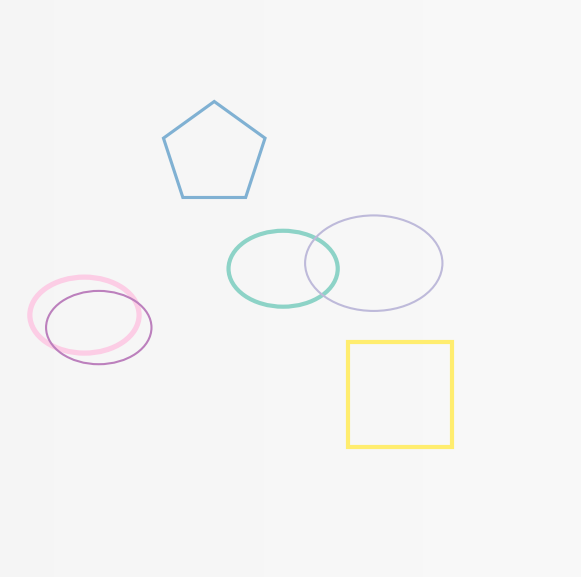[{"shape": "oval", "thickness": 2, "radius": 0.47, "center": [0.487, 0.534]}, {"shape": "oval", "thickness": 1, "radius": 0.59, "center": [0.643, 0.543]}, {"shape": "pentagon", "thickness": 1.5, "radius": 0.46, "center": [0.369, 0.731]}, {"shape": "oval", "thickness": 2.5, "radius": 0.47, "center": [0.145, 0.453]}, {"shape": "oval", "thickness": 1, "radius": 0.45, "center": [0.17, 0.432]}, {"shape": "square", "thickness": 2, "radius": 0.45, "center": [0.688, 0.316]}]